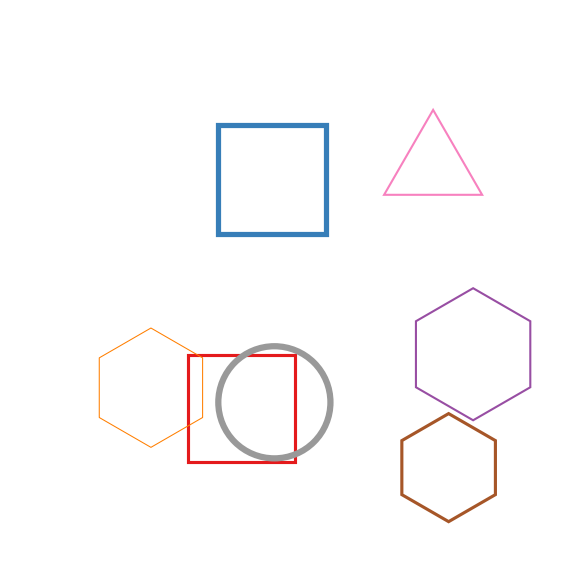[{"shape": "square", "thickness": 1.5, "radius": 0.46, "center": [0.418, 0.292]}, {"shape": "square", "thickness": 2.5, "radius": 0.47, "center": [0.471, 0.688]}, {"shape": "hexagon", "thickness": 1, "radius": 0.57, "center": [0.819, 0.386]}, {"shape": "hexagon", "thickness": 0.5, "radius": 0.52, "center": [0.261, 0.328]}, {"shape": "hexagon", "thickness": 1.5, "radius": 0.47, "center": [0.777, 0.189]}, {"shape": "triangle", "thickness": 1, "radius": 0.49, "center": [0.75, 0.711]}, {"shape": "circle", "thickness": 3, "radius": 0.49, "center": [0.475, 0.303]}]